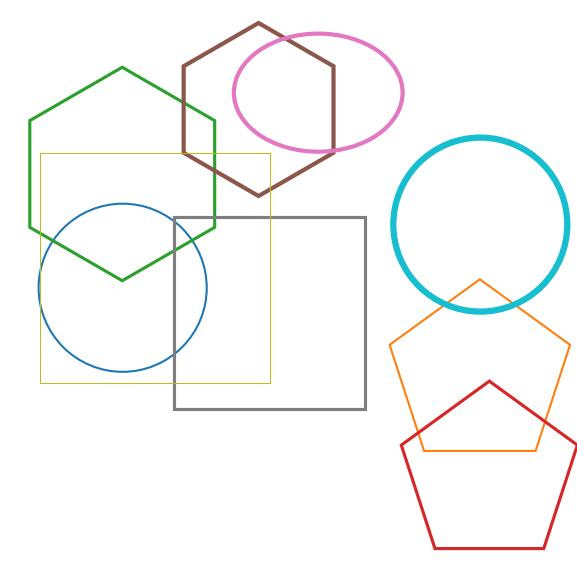[{"shape": "circle", "thickness": 1, "radius": 0.73, "center": [0.212, 0.501]}, {"shape": "pentagon", "thickness": 1, "radius": 0.82, "center": [0.831, 0.351]}, {"shape": "hexagon", "thickness": 1.5, "radius": 0.92, "center": [0.212, 0.698]}, {"shape": "pentagon", "thickness": 1.5, "radius": 0.8, "center": [0.847, 0.179]}, {"shape": "hexagon", "thickness": 2, "radius": 0.75, "center": [0.448, 0.81]}, {"shape": "oval", "thickness": 2, "radius": 0.73, "center": [0.551, 0.839]}, {"shape": "square", "thickness": 1.5, "radius": 0.83, "center": [0.467, 0.458]}, {"shape": "square", "thickness": 0.5, "radius": 1.0, "center": [0.269, 0.535]}, {"shape": "circle", "thickness": 3, "radius": 0.75, "center": [0.832, 0.61]}]